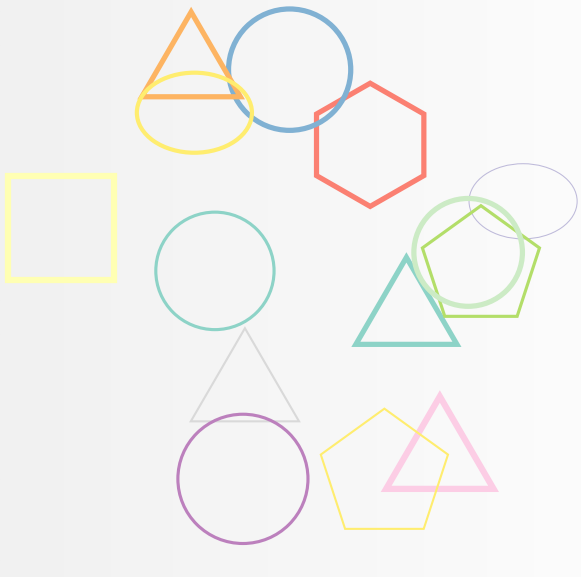[{"shape": "circle", "thickness": 1.5, "radius": 0.51, "center": [0.37, 0.53]}, {"shape": "triangle", "thickness": 2.5, "radius": 0.5, "center": [0.699, 0.453]}, {"shape": "square", "thickness": 3, "radius": 0.45, "center": [0.105, 0.604]}, {"shape": "oval", "thickness": 0.5, "radius": 0.46, "center": [0.9, 0.651]}, {"shape": "hexagon", "thickness": 2.5, "radius": 0.53, "center": [0.637, 0.748]}, {"shape": "circle", "thickness": 2.5, "radius": 0.53, "center": [0.498, 0.879]}, {"shape": "triangle", "thickness": 2.5, "radius": 0.49, "center": [0.329, 0.881]}, {"shape": "pentagon", "thickness": 1.5, "radius": 0.53, "center": [0.827, 0.537]}, {"shape": "triangle", "thickness": 3, "radius": 0.53, "center": [0.757, 0.206]}, {"shape": "triangle", "thickness": 1, "radius": 0.54, "center": [0.421, 0.323]}, {"shape": "circle", "thickness": 1.5, "radius": 0.56, "center": [0.418, 0.17]}, {"shape": "circle", "thickness": 2.5, "radius": 0.47, "center": [0.805, 0.562]}, {"shape": "pentagon", "thickness": 1, "radius": 0.58, "center": [0.661, 0.176]}, {"shape": "oval", "thickness": 2, "radius": 0.5, "center": [0.334, 0.804]}]